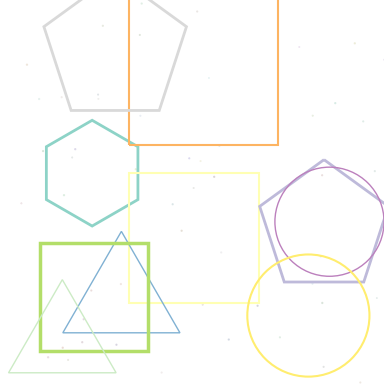[{"shape": "hexagon", "thickness": 2, "radius": 0.69, "center": [0.239, 0.55]}, {"shape": "square", "thickness": 1.5, "radius": 0.84, "center": [0.503, 0.382]}, {"shape": "pentagon", "thickness": 2, "radius": 0.88, "center": [0.842, 0.41]}, {"shape": "triangle", "thickness": 1, "radius": 0.88, "center": [0.315, 0.223]}, {"shape": "square", "thickness": 1.5, "radius": 0.97, "center": [0.528, 0.819]}, {"shape": "square", "thickness": 2.5, "radius": 0.7, "center": [0.245, 0.229]}, {"shape": "pentagon", "thickness": 2, "radius": 0.97, "center": [0.299, 0.871]}, {"shape": "circle", "thickness": 1, "radius": 0.71, "center": [0.856, 0.424]}, {"shape": "triangle", "thickness": 1, "radius": 0.81, "center": [0.162, 0.112]}, {"shape": "circle", "thickness": 1.5, "radius": 0.79, "center": [0.801, 0.18]}]